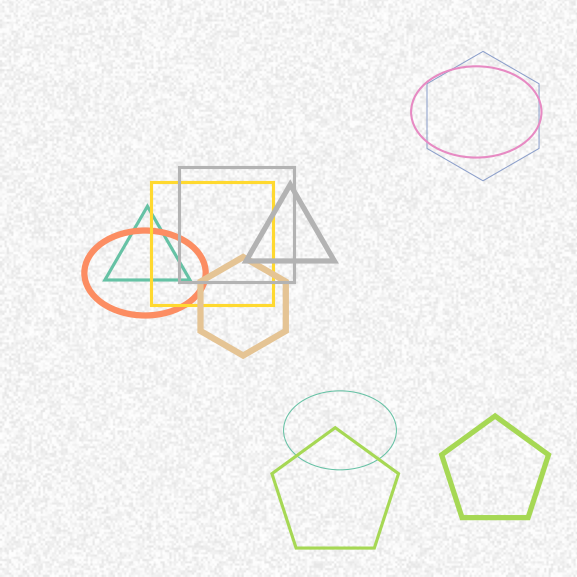[{"shape": "oval", "thickness": 0.5, "radius": 0.49, "center": [0.589, 0.254]}, {"shape": "triangle", "thickness": 1.5, "radius": 0.43, "center": [0.255, 0.557]}, {"shape": "oval", "thickness": 3, "radius": 0.53, "center": [0.251, 0.526]}, {"shape": "hexagon", "thickness": 0.5, "radius": 0.56, "center": [0.836, 0.798]}, {"shape": "oval", "thickness": 1, "radius": 0.56, "center": [0.825, 0.805]}, {"shape": "pentagon", "thickness": 2.5, "radius": 0.49, "center": [0.857, 0.182]}, {"shape": "pentagon", "thickness": 1.5, "radius": 0.58, "center": [0.58, 0.143]}, {"shape": "square", "thickness": 1.5, "radius": 0.53, "center": [0.367, 0.577]}, {"shape": "hexagon", "thickness": 3, "radius": 0.43, "center": [0.421, 0.469]}, {"shape": "triangle", "thickness": 2.5, "radius": 0.44, "center": [0.503, 0.591]}, {"shape": "square", "thickness": 1.5, "radius": 0.5, "center": [0.409, 0.61]}]